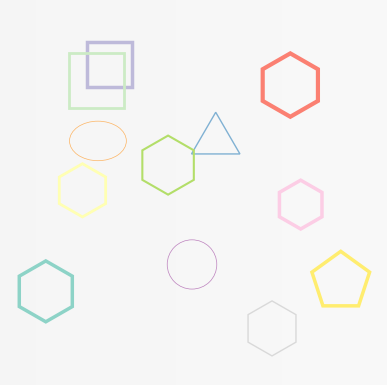[{"shape": "hexagon", "thickness": 2.5, "radius": 0.4, "center": [0.118, 0.243]}, {"shape": "hexagon", "thickness": 2, "radius": 0.35, "center": [0.213, 0.506]}, {"shape": "square", "thickness": 2.5, "radius": 0.29, "center": [0.283, 0.832]}, {"shape": "hexagon", "thickness": 3, "radius": 0.41, "center": [0.749, 0.779]}, {"shape": "triangle", "thickness": 1, "radius": 0.36, "center": [0.557, 0.636]}, {"shape": "oval", "thickness": 0.5, "radius": 0.37, "center": [0.253, 0.634]}, {"shape": "hexagon", "thickness": 1.5, "radius": 0.38, "center": [0.434, 0.571]}, {"shape": "hexagon", "thickness": 2.5, "radius": 0.32, "center": [0.776, 0.469]}, {"shape": "hexagon", "thickness": 1, "radius": 0.36, "center": [0.702, 0.147]}, {"shape": "circle", "thickness": 0.5, "radius": 0.32, "center": [0.495, 0.313]}, {"shape": "square", "thickness": 2, "radius": 0.36, "center": [0.249, 0.791]}, {"shape": "pentagon", "thickness": 2.5, "radius": 0.39, "center": [0.879, 0.269]}]